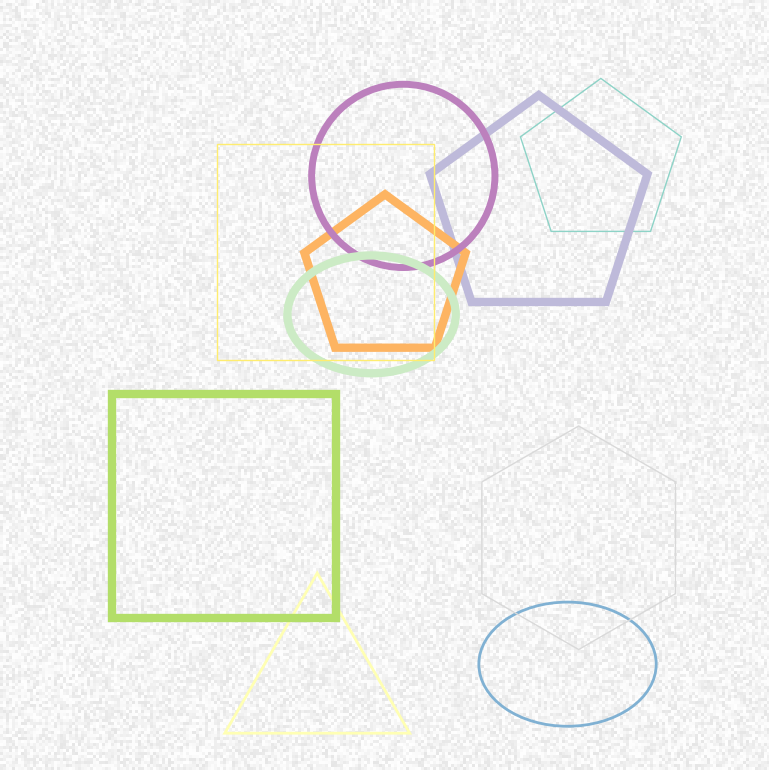[{"shape": "pentagon", "thickness": 0.5, "radius": 0.55, "center": [0.78, 0.788]}, {"shape": "triangle", "thickness": 1, "radius": 0.69, "center": [0.412, 0.117]}, {"shape": "pentagon", "thickness": 3, "radius": 0.74, "center": [0.7, 0.728]}, {"shape": "oval", "thickness": 1, "radius": 0.58, "center": [0.737, 0.137]}, {"shape": "pentagon", "thickness": 3, "radius": 0.55, "center": [0.5, 0.638]}, {"shape": "square", "thickness": 3, "radius": 0.73, "center": [0.291, 0.343]}, {"shape": "hexagon", "thickness": 0.5, "radius": 0.73, "center": [0.752, 0.302]}, {"shape": "circle", "thickness": 2.5, "radius": 0.6, "center": [0.524, 0.772]}, {"shape": "oval", "thickness": 3, "radius": 0.55, "center": [0.483, 0.592]}, {"shape": "square", "thickness": 0.5, "radius": 0.7, "center": [0.423, 0.673]}]